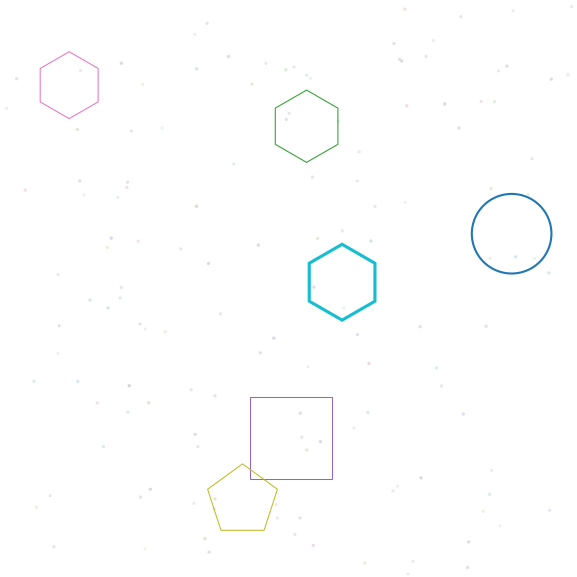[{"shape": "circle", "thickness": 1, "radius": 0.34, "center": [0.886, 0.594]}, {"shape": "hexagon", "thickness": 0.5, "radius": 0.31, "center": [0.531, 0.781]}, {"shape": "square", "thickness": 0.5, "radius": 0.35, "center": [0.504, 0.241]}, {"shape": "hexagon", "thickness": 0.5, "radius": 0.29, "center": [0.12, 0.852]}, {"shape": "pentagon", "thickness": 0.5, "radius": 0.32, "center": [0.42, 0.132]}, {"shape": "hexagon", "thickness": 1.5, "radius": 0.33, "center": [0.592, 0.51]}]